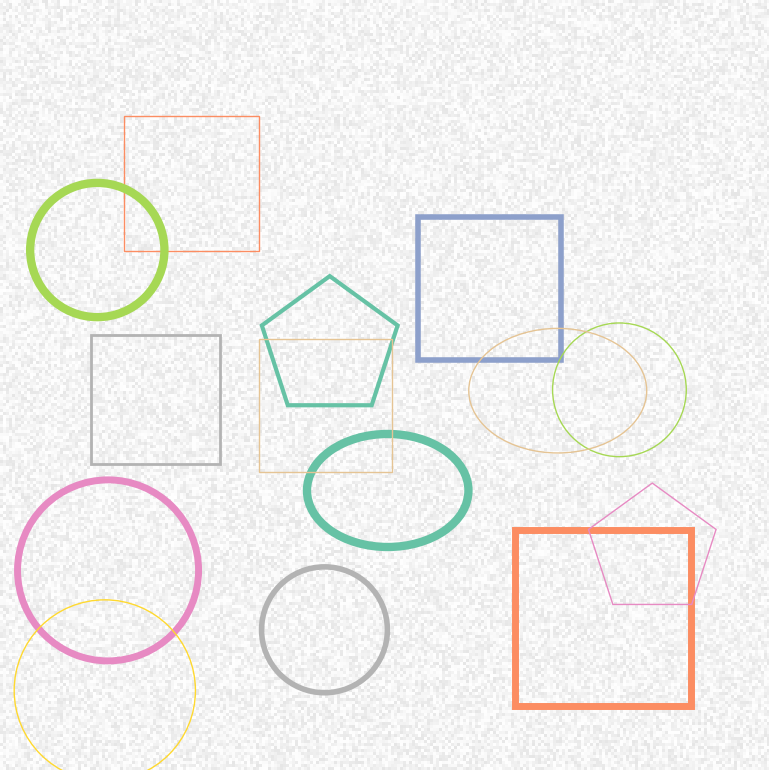[{"shape": "pentagon", "thickness": 1.5, "radius": 0.46, "center": [0.428, 0.549]}, {"shape": "oval", "thickness": 3, "radius": 0.52, "center": [0.504, 0.363]}, {"shape": "square", "thickness": 2.5, "radius": 0.57, "center": [0.783, 0.198]}, {"shape": "square", "thickness": 0.5, "radius": 0.44, "center": [0.249, 0.762]}, {"shape": "square", "thickness": 2, "radius": 0.47, "center": [0.636, 0.626]}, {"shape": "circle", "thickness": 2.5, "radius": 0.59, "center": [0.14, 0.259]}, {"shape": "pentagon", "thickness": 0.5, "radius": 0.44, "center": [0.847, 0.285]}, {"shape": "circle", "thickness": 3, "radius": 0.44, "center": [0.126, 0.675]}, {"shape": "circle", "thickness": 0.5, "radius": 0.43, "center": [0.804, 0.494]}, {"shape": "circle", "thickness": 0.5, "radius": 0.59, "center": [0.136, 0.103]}, {"shape": "oval", "thickness": 0.5, "radius": 0.58, "center": [0.724, 0.493]}, {"shape": "square", "thickness": 0.5, "radius": 0.43, "center": [0.423, 0.474]}, {"shape": "circle", "thickness": 2, "radius": 0.41, "center": [0.421, 0.182]}, {"shape": "square", "thickness": 1, "radius": 0.42, "center": [0.202, 0.481]}]